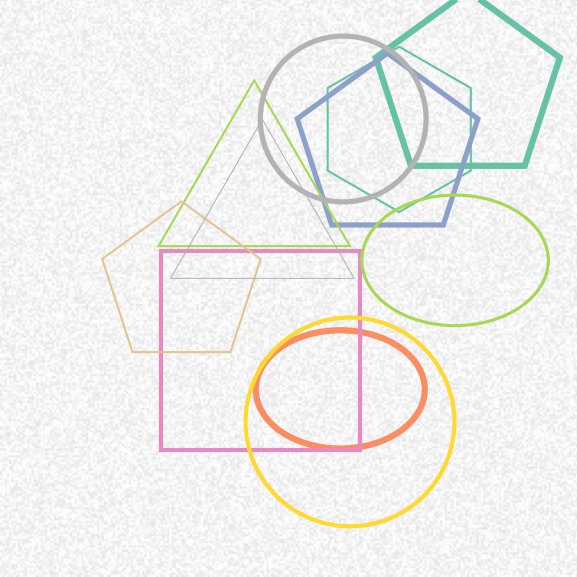[{"shape": "hexagon", "thickness": 1, "radius": 0.72, "center": [0.691, 0.775]}, {"shape": "pentagon", "thickness": 3, "radius": 0.84, "center": [0.81, 0.848]}, {"shape": "oval", "thickness": 3, "radius": 0.73, "center": [0.589, 0.325]}, {"shape": "pentagon", "thickness": 2.5, "radius": 0.82, "center": [0.671, 0.743]}, {"shape": "square", "thickness": 2, "radius": 0.86, "center": [0.451, 0.392]}, {"shape": "triangle", "thickness": 1, "radius": 0.96, "center": [0.44, 0.669]}, {"shape": "oval", "thickness": 1.5, "radius": 0.81, "center": [0.788, 0.548]}, {"shape": "circle", "thickness": 2, "radius": 0.9, "center": [0.606, 0.269]}, {"shape": "pentagon", "thickness": 1, "radius": 0.72, "center": [0.314, 0.506]}, {"shape": "circle", "thickness": 2.5, "radius": 0.72, "center": [0.594, 0.793]}, {"shape": "triangle", "thickness": 0.5, "radius": 0.92, "center": [0.454, 0.609]}]